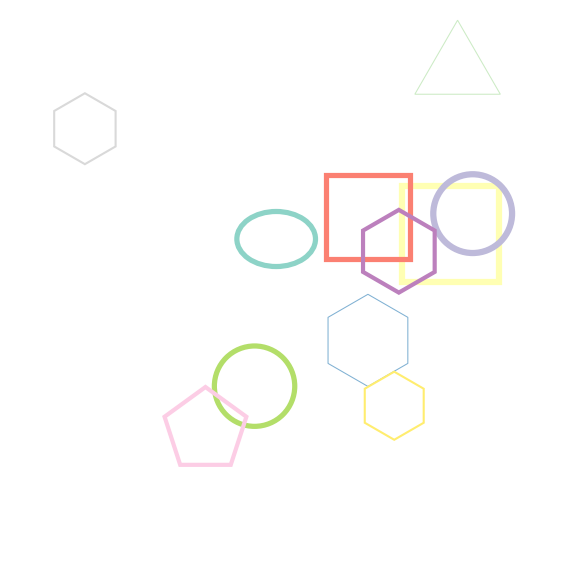[{"shape": "oval", "thickness": 2.5, "radius": 0.34, "center": [0.478, 0.585]}, {"shape": "square", "thickness": 3, "radius": 0.42, "center": [0.78, 0.594]}, {"shape": "circle", "thickness": 3, "radius": 0.34, "center": [0.818, 0.629]}, {"shape": "square", "thickness": 2.5, "radius": 0.36, "center": [0.637, 0.624]}, {"shape": "hexagon", "thickness": 0.5, "radius": 0.4, "center": [0.637, 0.41]}, {"shape": "circle", "thickness": 2.5, "radius": 0.35, "center": [0.441, 0.33]}, {"shape": "pentagon", "thickness": 2, "radius": 0.37, "center": [0.356, 0.254]}, {"shape": "hexagon", "thickness": 1, "radius": 0.31, "center": [0.147, 0.776]}, {"shape": "hexagon", "thickness": 2, "radius": 0.36, "center": [0.691, 0.564]}, {"shape": "triangle", "thickness": 0.5, "radius": 0.43, "center": [0.792, 0.879]}, {"shape": "hexagon", "thickness": 1, "radius": 0.29, "center": [0.683, 0.297]}]